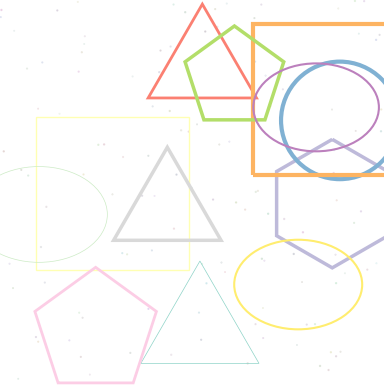[{"shape": "triangle", "thickness": 0.5, "radius": 0.89, "center": [0.519, 0.145]}, {"shape": "square", "thickness": 1, "radius": 0.99, "center": [0.292, 0.498]}, {"shape": "hexagon", "thickness": 2.5, "radius": 0.83, "center": [0.863, 0.471]}, {"shape": "triangle", "thickness": 2, "radius": 0.81, "center": [0.526, 0.827]}, {"shape": "circle", "thickness": 3, "radius": 0.76, "center": [0.883, 0.687]}, {"shape": "square", "thickness": 3, "radius": 0.98, "center": [0.854, 0.741]}, {"shape": "pentagon", "thickness": 2.5, "radius": 0.67, "center": [0.609, 0.798]}, {"shape": "pentagon", "thickness": 2, "radius": 0.83, "center": [0.248, 0.14]}, {"shape": "triangle", "thickness": 2.5, "radius": 0.81, "center": [0.435, 0.456]}, {"shape": "oval", "thickness": 1.5, "radius": 0.82, "center": [0.821, 0.721]}, {"shape": "oval", "thickness": 0.5, "radius": 0.89, "center": [0.101, 0.443]}, {"shape": "oval", "thickness": 1.5, "radius": 0.83, "center": [0.775, 0.261]}]